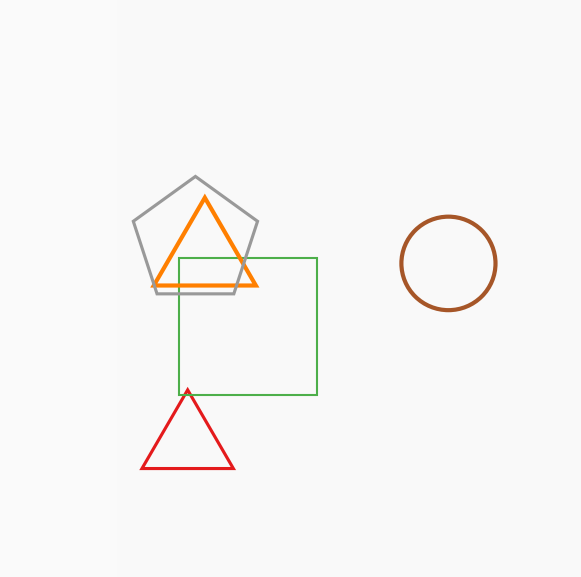[{"shape": "triangle", "thickness": 1.5, "radius": 0.45, "center": [0.323, 0.233]}, {"shape": "square", "thickness": 1, "radius": 0.59, "center": [0.427, 0.434]}, {"shape": "triangle", "thickness": 2, "radius": 0.51, "center": [0.352, 0.555]}, {"shape": "circle", "thickness": 2, "radius": 0.4, "center": [0.772, 0.543]}, {"shape": "pentagon", "thickness": 1.5, "radius": 0.56, "center": [0.336, 0.581]}]